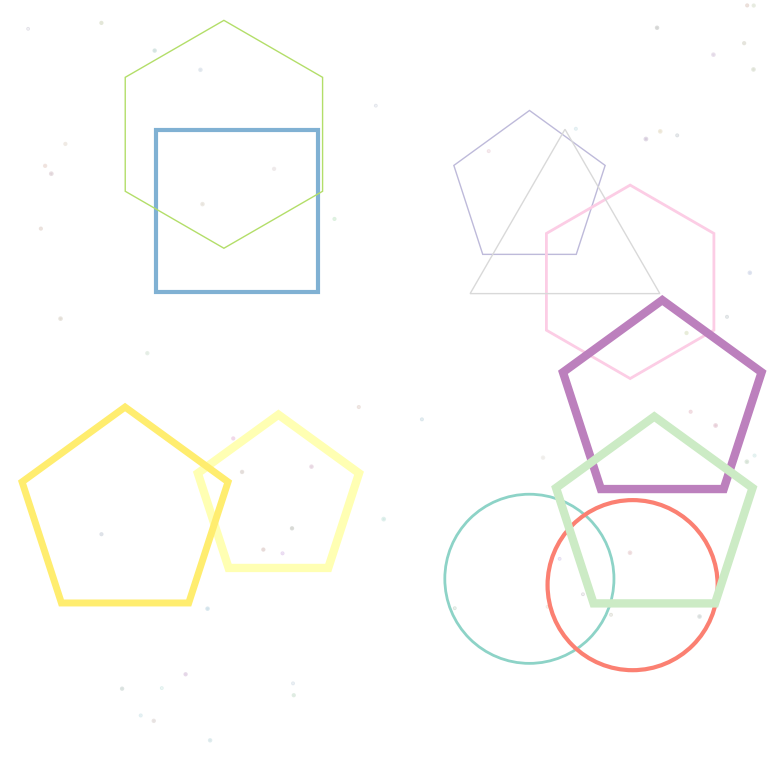[{"shape": "circle", "thickness": 1, "radius": 0.55, "center": [0.688, 0.248]}, {"shape": "pentagon", "thickness": 3, "radius": 0.55, "center": [0.362, 0.351]}, {"shape": "pentagon", "thickness": 0.5, "radius": 0.52, "center": [0.688, 0.753]}, {"shape": "circle", "thickness": 1.5, "radius": 0.55, "center": [0.822, 0.24]}, {"shape": "square", "thickness": 1.5, "radius": 0.52, "center": [0.308, 0.726]}, {"shape": "hexagon", "thickness": 0.5, "radius": 0.74, "center": [0.291, 0.826]}, {"shape": "hexagon", "thickness": 1, "radius": 0.63, "center": [0.818, 0.634]}, {"shape": "triangle", "thickness": 0.5, "radius": 0.71, "center": [0.734, 0.69]}, {"shape": "pentagon", "thickness": 3, "radius": 0.68, "center": [0.86, 0.475]}, {"shape": "pentagon", "thickness": 3, "radius": 0.67, "center": [0.85, 0.325]}, {"shape": "pentagon", "thickness": 2.5, "radius": 0.7, "center": [0.162, 0.331]}]